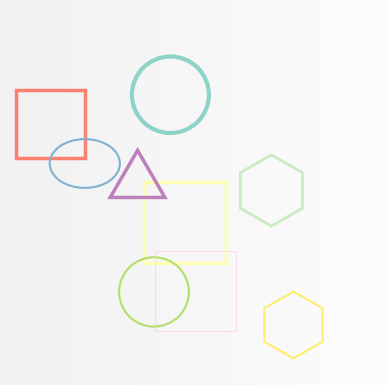[{"shape": "circle", "thickness": 3, "radius": 0.5, "center": [0.44, 0.754]}, {"shape": "square", "thickness": 2.5, "radius": 0.53, "center": [0.478, 0.423]}, {"shape": "square", "thickness": 2.5, "radius": 0.44, "center": [0.13, 0.677]}, {"shape": "oval", "thickness": 1.5, "radius": 0.45, "center": [0.219, 0.575]}, {"shape": "circle", "thickness": 1.5, "radius": 0.45, "center": [0.397, 0.242]}, {"shape": "square", "thickness": 0.5, "radius": 0.52, "center": [0.504, 0.245]}, {"shape": "triangle", "thickness": 2.5, "radius": 0.41, "center": [0.355, 0.528]}, {"shape": "hexagon", "thickness": 2, "radius": 0.46, "center": [0.7, 0.505]}, {"shape": "hexagon", "thickness": 1.5, "radius": 0.43, "center": [0.757, 0.156]}]